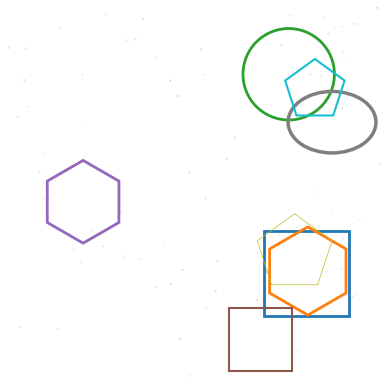[{"shape": "square", "thickness": 2, "radius": 0.55, "center": [0.795, 0.289]}, {"shape": "hexagon", "thickness": 2, "radius": 0.57, "center": [0.8, 0.296]}, {"shape": "circle", "thickness": 2, "radius": 0.59, "center": [0.75, 0.807]}, {"shape": "hexagon", "thickness": 2, "radius": 0.54, "center": [0.216, 0.476]}, {"shape": "square", "thickness": 1.5, "radius": 0.41, "center": [0.677, 0.118]}, {"shape": "oval", "thickness": 2.5, "radius": 0.57, "center": [0.862, 0.683]}, {"shape": "pentagon", "thickness": 0.5, "radius": 0.51, "center": [0.765, 0.343]}, {"shape": "pentagon", "thickness": 1.5, "radius": 0.41, "center": [0.818, 0.766]}]